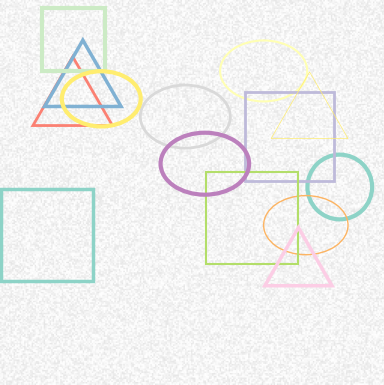[{"shape": "square", "thickness": 2.5, "radius": 0.59, "center": [0.123, 0.389]}, {"shape": "circle", "thickness": 3, "radius": 0.42, "center": [0.883, 0.514]}, {"shape": "oval", "thickness": 1.5, "radius": 0.57, "center": [0.685, 0.816]}, {"shape": "square", "thickness": 2, "radius": 0.58, "center": [0.753, 0.645]}, {"shape": "triangle", "thickness": 2, "radius": 0.6, "center": [0.189, 0.734]}, {"shape": "triangle", "thickness": 2.5, "radius": 0.57, "center": [0.215, 0.781]}, {"shape": "oval", "thickness": 1, "radius": 0.55, "center": [0.794, 0.415]}, {"shape": "square", "thickness": 1.5, "radius": 0.6, "center": [0.655, 0.434]}, {"shape": "triangle", "thickness": 2.5, "radius": 0.5, "center": [0.775, 0.308]}, {"shape": "oval", "thickness": 2, "radius": 0.58, "center": [0.481, 0.697]}, {"shape": "oval", "thickness": 3, "radius": 0.58, "center": [0.532, 0.575]}, {"shape": "square", "thickness": 3, "radius": 0.41, "center": [0.19, 0.898]}, {"shape": "triangle", "thickness": 0.5, "radius": 0.58, "center": [0.804, 0.698]}, {"shape": "oval", "thickness": 3, "radius": 0.51, "center": [0.263, 0.743]}]